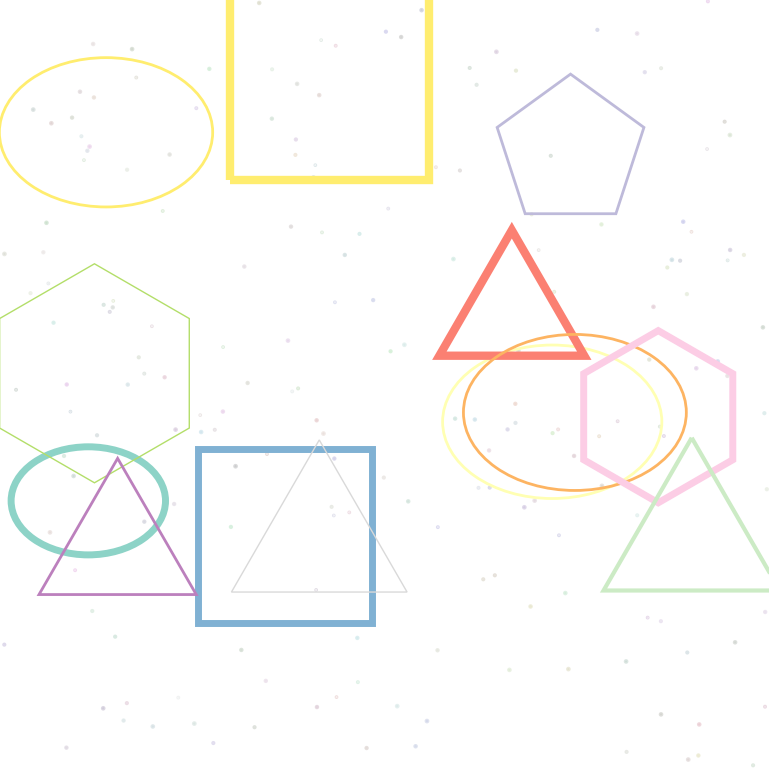[{"shape": "oval", "thickness": 2.5, "radius": 0.5, "center": [0.115, 0.35]}, {"shape": "oval", "thickness": 1, "radius": 0.71, "center": [0.717, 0.452]}, {"shape": "pentagon", "thickness": 1, "radius": 0.5, "center": [0.741, 0.804]}, {"shape": "triangle", "thickness": 3, "radius": 0.54, "center": [0.665, 0.592]}, {"shape": "square", "thickness": 2.5, "radius": 0.56, "center": [0.37, 0.304]}, {"shape": "oval", "thickness": 1, "radius": 0.72, "center": [0.747, 0.464]}, {"shape": "hexagon", "thickness": 0.5, "radius": 0.71, "center": [0.123, 0.515]}, {"shape": "hexagon", "thickness": 2.5, "radius": 0.56, "center": [0.855, 0.459]}, {"shape": "triangle", "thickness": 0.5, "radius": 0.66, "center": [0.415, 0.297]}, {"shape": "triangle", "thickness": 1, "radius": 0.59, "center": [0.153, 0.287]}, {"shape": "triangle", "thickness": 1.5, "radius": 0.66, "center": [0.898, 0.299]}, {"shape": "square", "thickness": 3, "radius": 0.65, "center": [0.428, 0.895]}, {"shape": "oval", "thickness": 1, "radius": 0.69, "center": [0.138, 0.828]}]